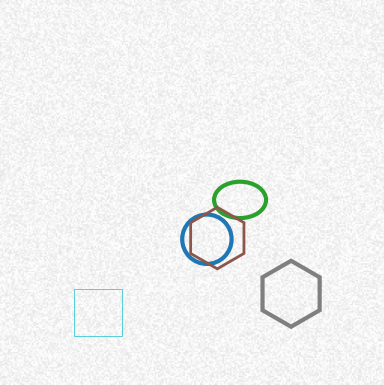[{"shape": "circle", "thickness": 3, "radius": 0.32, "center": [0.537, 0.379]}, {"shape": "oval", "thickness": 3, "radius": 0.34, "center": [0.624, 0.481]}, {"shape": "hexagon", "thickness": 2, "radius": 0.4, "center": [0.564, 0.382]}, {"shape": "hexagon", "thickness": 3, "radius": 0.43, "center": [0.756, 0.237]}, {"shape": "square", "thickness": 0.5, "radius": 0.31, "center": [0.254, 0.188]}]